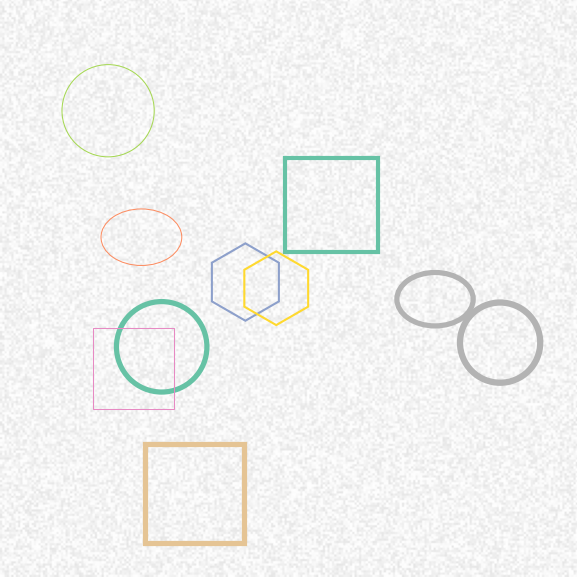[{"shape": "square", "thickness": 2, "radius": 0.41, "center": [0.574, 0.644]}, {"shape": "circle", "thickness": 2.5, "radius": 0.39, "center": [0.28, 0.399]}, {"shape": "oval", "thickness": 0.5, "radius": 0.35, "center": [0.245, 0.588]}, {"shape": "hexagon", "thickness": 1, "radius": 0.33, "center": [0.425, 0.511]}, {"shape": "square", "thickness": 0.5, "radius": 0.35, "center": [0.231, 0.362]}, {"shape": "circle", "thickness": 0.5, "radius": 0.4, "center": [0.187, 0.807]}, {"shape": "hexagon", "thickness": 1, "radius": 0.32, "center": [0.478, 0.5]}, {"shape": "square", "thickness": 2.5, "radius": 0.43, "center": [0.336, 0.144]}, {"shape": "circle", "thickness": 3, "radius": 0.35, "center": [0.866, 0.406]}, {"shape": "oval", "thickness": 2.5, "radius": 0.33, "center": [0.753, 0.481]}]